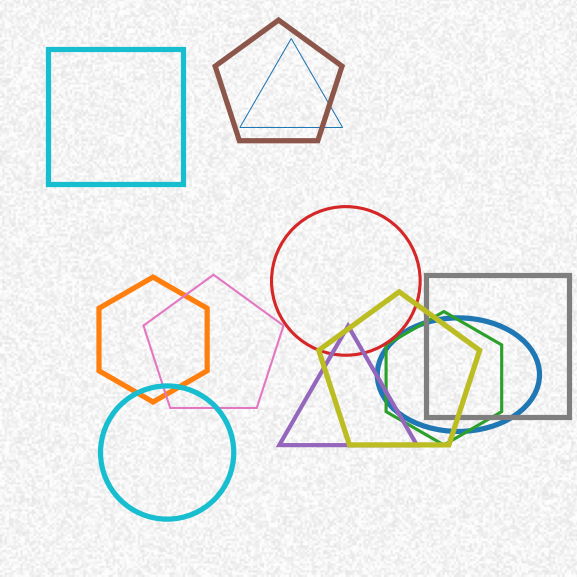[{"shape": "triangle", "thickness": 0.5, "radius": 0.51, "center": [0.504, 0.83]}, {"shape": "oval", "thickness": 2.5, "radius": 0.7, "center": [0.794, 0.35]}, {"shape": "hexagon", "thickness": 2.5, "radius": 0.54, "center": [0.265, 0.411]}, {"shape": "hexagon", "thickness": 1.5, "radius": 0.58, "center": [0.769, 0.344]}, {"shape": "circle", "thickness": 1.5, "radius": 0.64, "center": [0.599, 0.513]}, {"shape": "triangle", "thickness": 2, "radius": 0.69, "center": [0.603, 0.297]}, {"shape": "pentagon", "thickness": 2.5, "radius": 0.58, "center": [0.482, 0.849]}, {"shape": "pentagon", "thickness": 1, "radius": 0.64, "center": [0.37, 0.396]}, {"shape": "square", "thickness": 2.5, "radius": 0.62, "center": [0.861, 0.4]}, {"shape": "pentagon", "thickness": 2.5, "radius": 0.73, "center": [0.691, 0.347]}, {"shape": "square", "thickness": 2.5, "radius": 0.58, "center": [0.2, 0.798]}, {"shape": "circle", "thickness": 2.5, "radius": 0.58, "center": [0.289, 0.216]}]